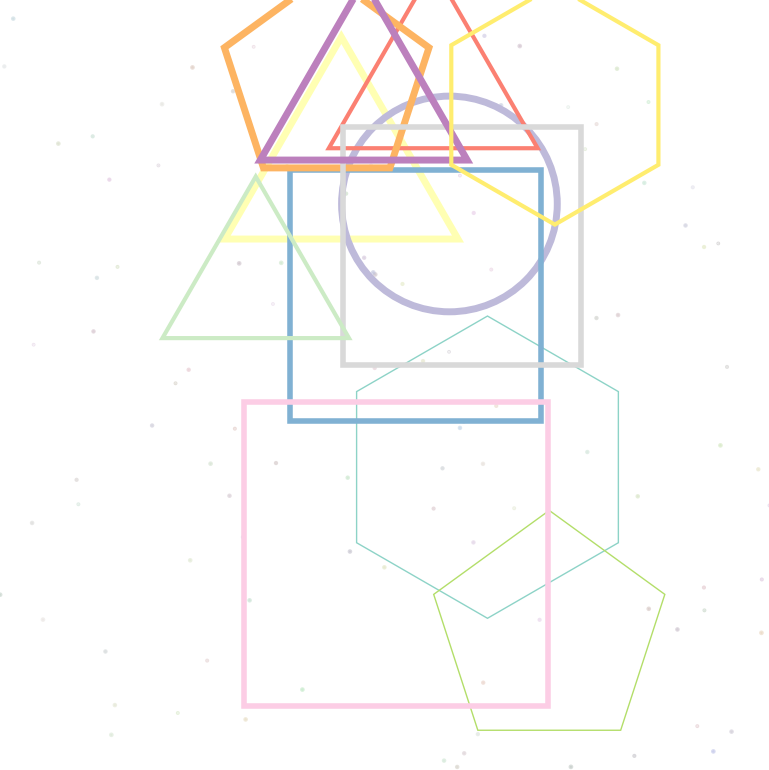[{"shape": "hexagon", "thickness": 0.5, "radius": 0.98, "center": [0.633, 0.393]}, {"shape": "triangle", "thickness": 2.5, "radius": 0.87, "center": [0.443, 0.777]}, {"shape": "circle", "thickness": 2.5, "radius": 0.7, "center": [0.584, 0.735]}, {"shape": "triangle", "thickness": 1.5, "radius": 0.78, "center": [0.563, 0.886]}, {"shape": "square", "thickness": 2, "radius": 0.81, "center": [0.539, 0.616]}, {"shape": "pentagon", "thickness": 2.5, "radius": 0.7, "center": [0.424, 0.895]}, {"shape": "pentagon", "thickness": 0.5, "radius": 0.79, "center": [0.713, 0.179]}, {"shape": "square", "thickness": 2, "radius": 0.99, "center": [0.514, 0.281]}, {"shape": "square", "thickness": 2, "radius": 0.77, "center": [0.6, 0.681]}, {"shape": "triangle", "thickness": 2.5, "radius": 0.78, "center": [0.472, 0.87]}, {"shape": "triangle", "thickness": 1.5, "radius": 0.7, "center": [0.332, 0.631]}, {"shape": "hexagon", "thickness": 1.5, "radius": 0.78, "center": [0.721, 0.864]}]